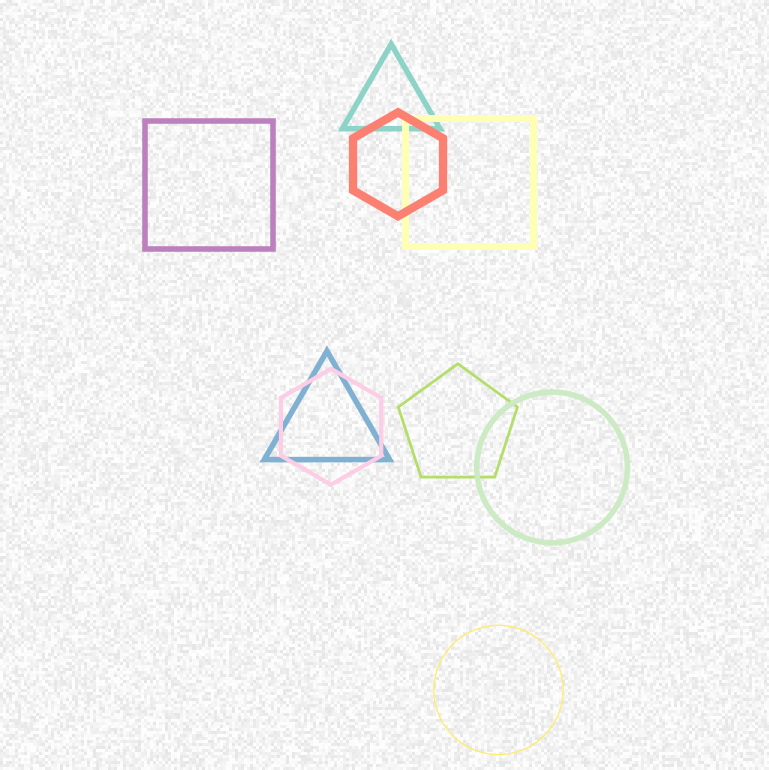[{"shape": "triangle", "thickness": 2, "radius": 0.37, "center": [0.508, 0.869]}, {"shape": "square", "thickness": 2.5, "radius": 0.41, "center": [0.609, 0.764]}, {"shape": "hexagon", "thickness": 3, "radius": 0.34, "center": [0.517, 0.787]}, {"shape": "triangle", "thickness": 2, "radius": 0.47, "center": [0.425, 0.45]}, {"shape": "pentagon", "thickness": 1, "radius": 0.41, "center": [0.595, 0.446]}, {"shape": "hexagon", "thickness": 1.5, "radius": 0.38, "center": [0.43, 0.446]}, {"shape": "square", "thickness": 2, "radius": 0.42, "center": [0.272, 0.76]}, {"shape": "circle", "thickness": 2, "radius": 0.49, "center": [0.717, 0.393]}, {"shape": "circle", "thickness": 0.5, "radius": 0.42, "center": [0.647, 0.104]}]